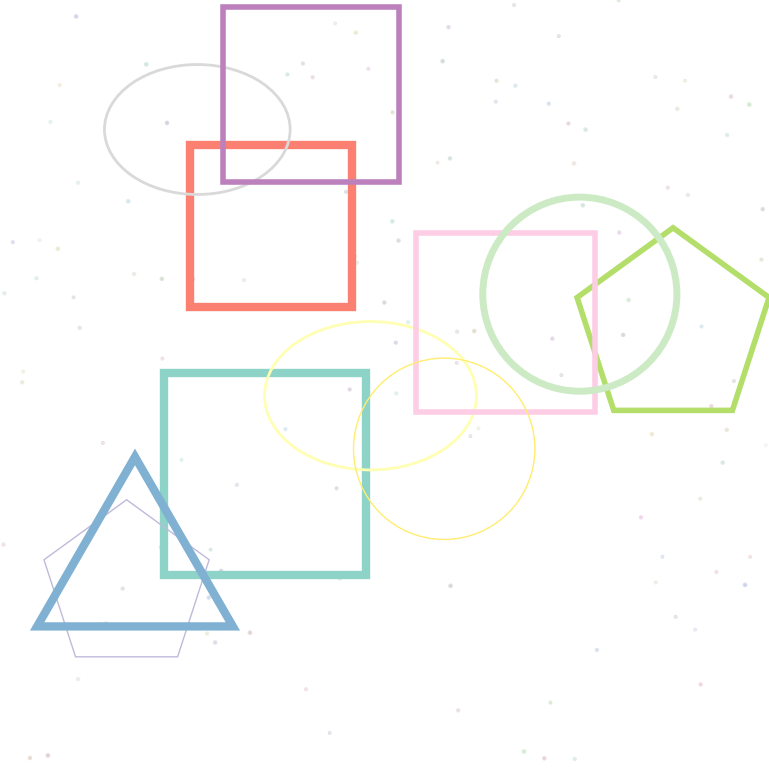[{"shape": "square", "thickness": 3, "radius": 0.65, "center": [0.345, 0.385]}, {"shape": "oval", "thickness": 1, "radius": 0.69, "center": [0.481, 0.486]}, {"shape": "pentagon", "thickness": 0.5, "radius": 0.56, "center": [0.164, 0.238]}, {"shape": "square", "thickness": 3, "radius": 0.53, "center": [0.352, 0.706]}, {"shape": "triangle", "thickness": 3, "radius": 0.73, "center": [0.175, 0.26]}, {"shape": "pentagon", "thickness": 2, "radius": 0.66, "center": [0.874, 0.573]}, {"shape": "square", "thickness": 2, "radius": 0.58, "center": [0.657, 0.581]}, {"shape": "oval", "thickness": 1, "radius": 0.6, "center": [0.256, 0.832]}, {"shape": "square", "thickness": 2, "radius": 0.57, "center": [0.404, 0.878]}, {"shape": "circle", "thickness": 2.5, "radius": 0.63, "center": [0.753, 0.618]}, {"shape": "circle", "thickness": 0.5, "radius": 0.59, "center": [0.577, 0.417]}]